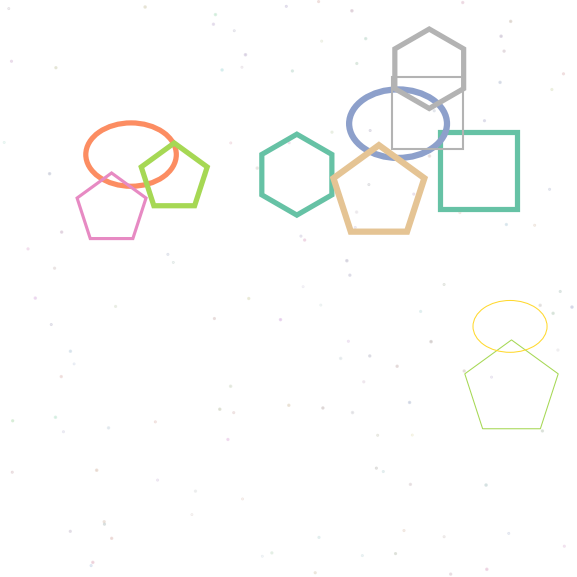[{"shape": "square", "thickness": 2.5, "radius": 0.33, "center": [0.828, 0.704]}, {"shape": "hexagon", "thickness": 2.5, "radius": 0.35, "center": [0.514, 0.697]}, {"shape": "oval", "thickness": 2.5, "radius": 0.39, "center": [0.227, 0.731]}, {"shape": "oval", "thickness": 3, "radius": 0.42, "center": [0.689, 0.785]}, {"shape": "pentagon", "thickness": 1.5, "radius": 0.31, "center": [0.193, 0.637]}, {"shape": "pentagon", "thickness": 0.5, "radius": 0.43, "center": [0.886, 0.326]}, {"shape": "pentagon", "thickness": 2.5, "radius": 0.3, "center": [0.302, 0.691]}, {"shape": "oval", "thickness": 0.5, "radius": 0.32, "center": [0.883, 0.434]}, {"shape": "pentagon", "thickness": 3, "radius": 0.41, "center": [0.656, 0.665]}, {"shape": "hexagon", "thickness": 2.5, "radius": 0.34, "center": [0.743, 0.88]}, {"shape": "square", "thickness": 1, "radius": 0.31, "center": [0.741, 0.804]}]